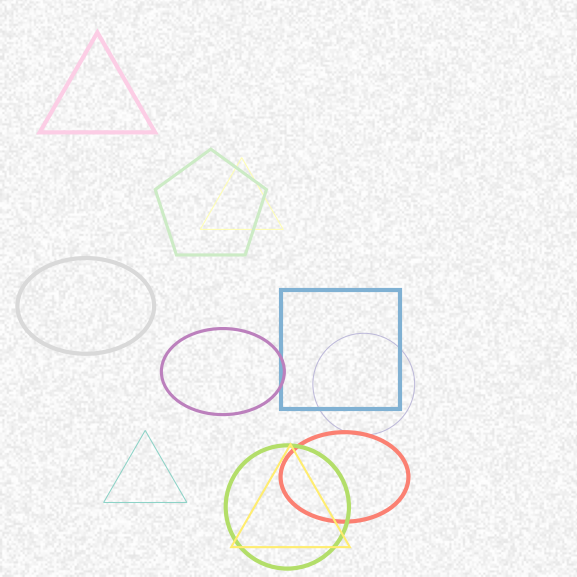[{"shape": "triangle", "thickness": 0.5, "radius": 0.42, "center": [0.251, 0.171]}, {"shape": "triangle", "thickness": 0.5, "radius": 0.41, "center": [0.419, 0.643]}, {"shape": "circle", "thickness": 0.5, "radius": 0.44, "center": [0.63, 0.334]}, {"shape": "oval", "thickness": 2, "radius": 0.55, "center": [0.597, 0.173]}, {"shape": "square", "thickness": 2, "radius": 0.51, "center": [0.589, 0.394]}, {"shape": "circle", "thickness": 2, "radius": 0.53, "center": [0.498, 0.121]}, {"shape": "triangle", "thickness": 2, "radius": 0.58, "center": [0.169, 0.828]}, {"shape": "oval", "thickness": 2, "radius": 0.59, "center": [0.149, 0.469]}, {"shape": "oval", "thickness": 1.5, "radius": 0.53, "center": [0.386, 0.356]}, {"shape": "pentagon", "thickness": 1.5, "radius": 0.51, "center": [0.365, 0.64]}, {"shape": "triangle", "thickness": 1, "radius": 0.59, "center": [0.503, 0.111]}]